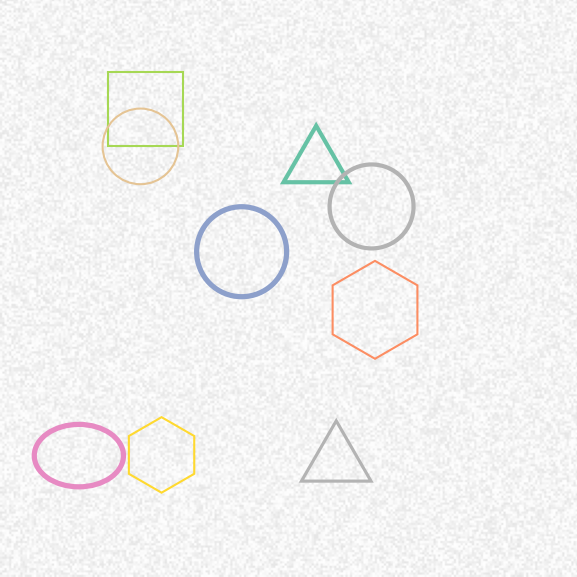[{"shape": "triangle", "thickness": 2, "radius": 0.33, "center": [0.547, 0.716]}, {"shape": "hexagon", "thickness": 1, "radius": 0.42, "center": [0.649, 0.463]}, {"shape": "circle", "thickness": 2.5, "radius": 0.39, "center": [0.418, 0.563]}, {"shape": "oval", "thickness": 2.5, "radius": 0.39, "center": [0.137, 0.21]}, {"shape": "square", "thickness": 1, "radius": 0.32, "center": [0.252, 0.81]}, {"shape": "hexagon", "thickness": 1, "radius": 0.33, "center": [0.28, 0.211]}, {"shape": "circle", "thickness": 1, "radius": 0.33, "center": [0.243, 0.746]}, {"shape": "circle", "thickness": 2, "radius": 0.36, "center": [0.643, 0.642]}, {"shape": "triangle", "thickness": 1.5, "radius": 0.35, "center": [0.582, 0.201]}]